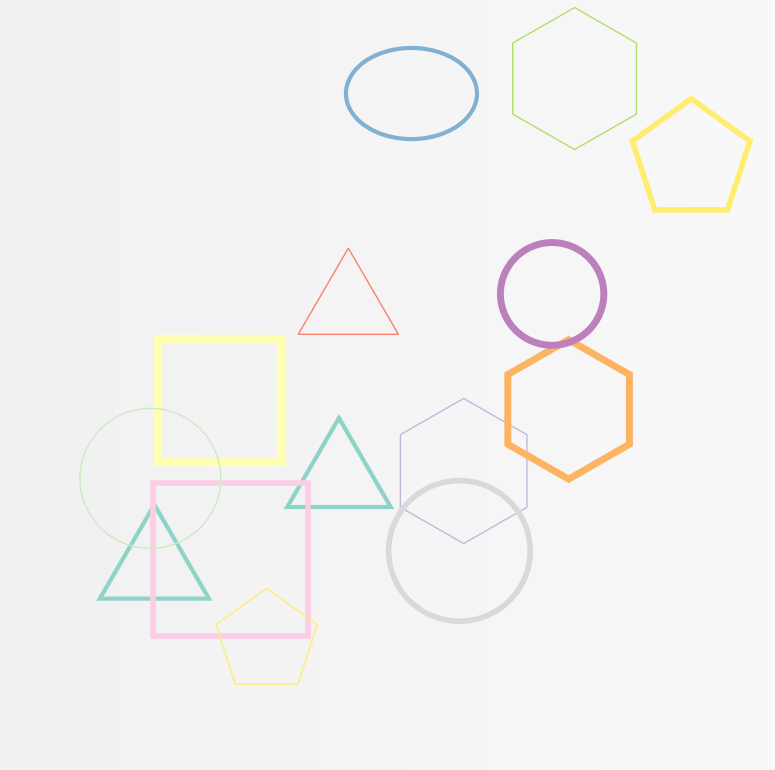[{"shape": "triangle", "thickness": 1.5, "radius": 0.39, "center": [0.437, 0.38]}, {"shape": "triangle", "thickness": 1.5, "radius": 0.41, "center": [0.199, 0.263]}, {"shape": "square", "thickness": 3, "radius": 0.4, "center": [0.284, 0.48]}, {"shape": "hexagon", "thickness": 0.5, "radius": 0.47, "center": [0.598, 0.388]}, {"shape": "triangle", "thickness": 0.5, "radius": 0.37, "center": [0.449, 0.603]}, {"shape": "oval", "thickness": 1.5, "radius": 0.42, "center": [0.531, 0.879]}, {"shape": "hexagon", "thickness": 2.5, "radius": 0.45, "center": [0.734, 0.468]}, {"shape": "hexagon", "thickness": 0.5, "radius": 0.46, "center": [0.741, 0.898]}, {"shape": "square", "thickness": 2, "radius": 0.5, "center": [0.298, 0.273]}, {"shape": "circle", "thickness": 2, "radius": 0.46, "center": [0.593, 0.285]}, {"shape": "circle", "thickness": 2.5, "radius": 0.33, "center": [0.712, 0.618]}, {"shape": "circle", "thickness": 0.5, "radius": 0.45, "center": [0.194, 0.379]}, {"shape": "pentagon", "thickness": 0.5, "radius": 0.34, "center": [0.344, 0.167]}, {"shape": "pentagon", "thickness": 2, "radius": 0.4, "center": [0.892, 0.792]}]